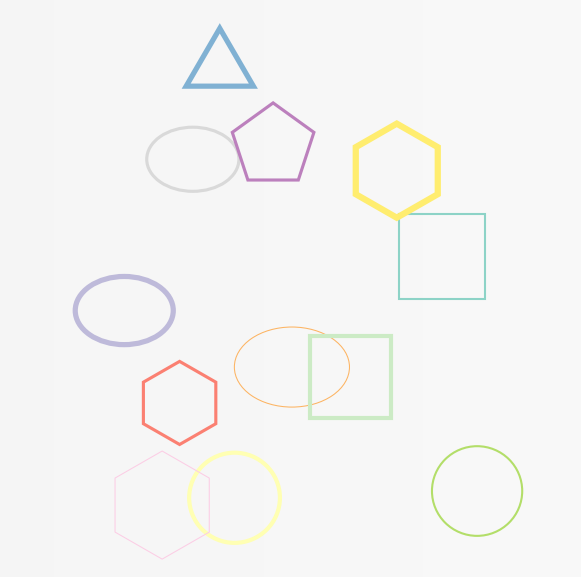[{"shape": "square", "thickness": 1, "radius": 0.37, "center": [0.76, 0.555]}, {"shape": "circle", "thickness": 2, "radius": 0.39, "center": [0.404, 0.137]}, {"shape": "oval", "thickness": 2.5, "radius": 0.42, "center": [0.214, 0.461]}, {"shape": "hexagon", "thickness": 1.5, "radius": 0.36, "center": [0.309, 0.301]}, {"shape": "triangle", "thickness": 2.5, "radius": 0.33, "center": [0.378, 0.883]}, {"shape": "oval", "thickness": 0.5, "radius": 0.5, "center": [0.502, 0.364]}, {"shape": "circle", "thickness": 1, "radius": 0.39, "center": [0.821, 0.149]}, {"shape": "hexagon", "thickness": 0.5, "radius": 0.47, "center": [0.279, 0.125]}, {"shape": "oval", "thickness": 1.5, "radius": 0.4, "center": [0.332, 0.723]}, {"shape": "pentagon", "thickness": 1.5, "radius": 0.37, "center": [0.47, 0.747]}, {"shape": "square", "thickness": 2, "radius": 0.35, "center": [0.603, 0.346]}, {"shape": "hexagon", "thickness": 3, "radius": 0.41, "center": [0.683, 0.704]}]